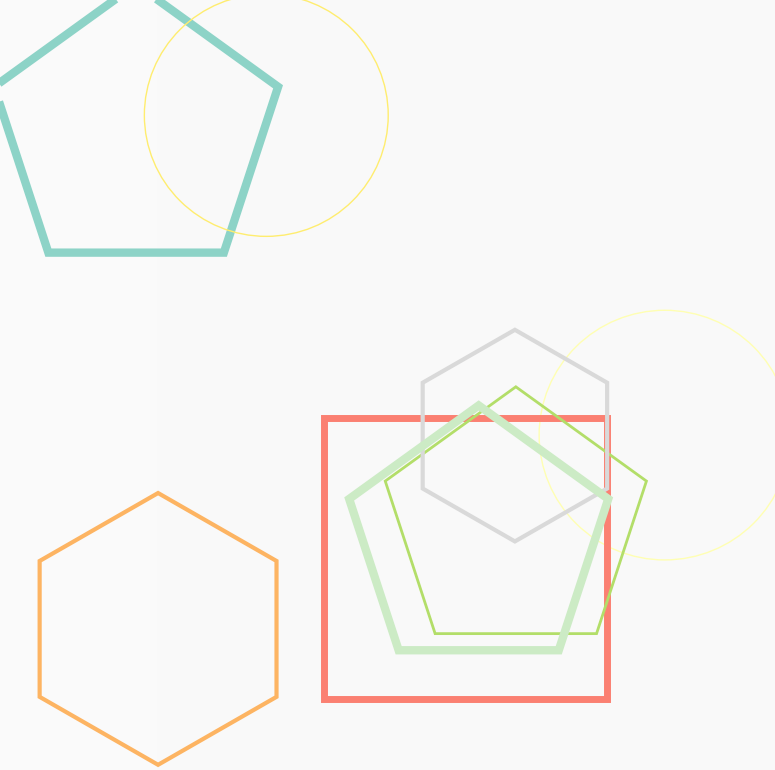[{"shape": "pentagon", "thickness": 3, "radius": 0.96, "center": [0.176, 0.828]}, {"shape": "circle", "thickness": 0.5, "radius": 0.81, "center": [0.858, 0.435]}, {"shape": "square", "thickness": 2.5, "radius": 0.91, "center": [0.6, 0.274]}, {"shape": "hexagon", "thickness": 1.5, "radius": 0.88, "center": [0.204, 0.183]}, {"shape": "pentagon", "thickness": 1, "radius": 0.89, "center": [0.666, 0.32]}, {"shape": "hexagon", "thickness": 1.5, "radius": 0.69, "center": [0.664, 0.434]}, {"shape": "pentagon", "thickness": 3, "radius": 0.88, "center": [0.618, 0.298]}, {"shape": "circle", "thickness": 0.5, "radius": 0.79, "center": [0.344, 0.85]}]